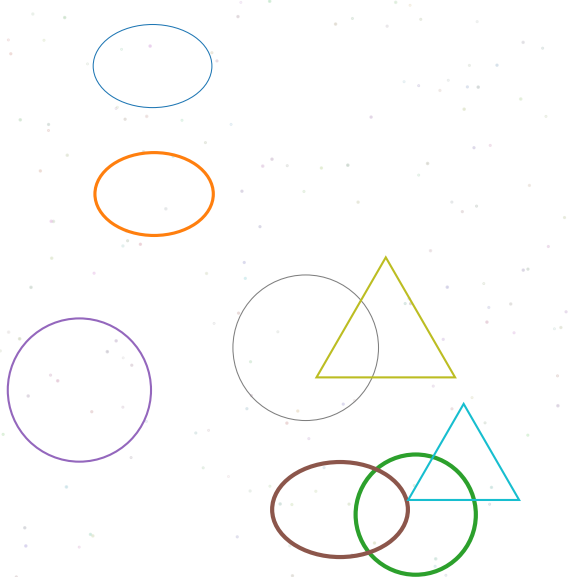[{"shape": "oval", "thickness": 0.5, "radius": 0.51, "center": [0.264, 0.885]}, {"shape": "oval", "thickness": 1.5, "radius": 0.51, "center": [0.267, 0.663]}, {"shape": "circle", "thickness": 2, "radius": 0.52, "center": [0.72, 0.108]}, {"shape": "circle", "thickness": 1, "radius": 0.62, "center": [0.137, 0.324]}, {"shape": "oval", "thickness": 2, "radius": 0.59, "center": [0.589, 0.117]}, {"shape": "circle", "thickness": 0.5, "radius": 0.63, "center": [0.529, 0.397]}, {"shape": "triangle", "thickness": 1, "radius": 0.69, "center": [0.668, 0.415]}, {"shape": "triangle", "thickness": 1, "radius": 0.55, "center": [0.803, 0.189]}]